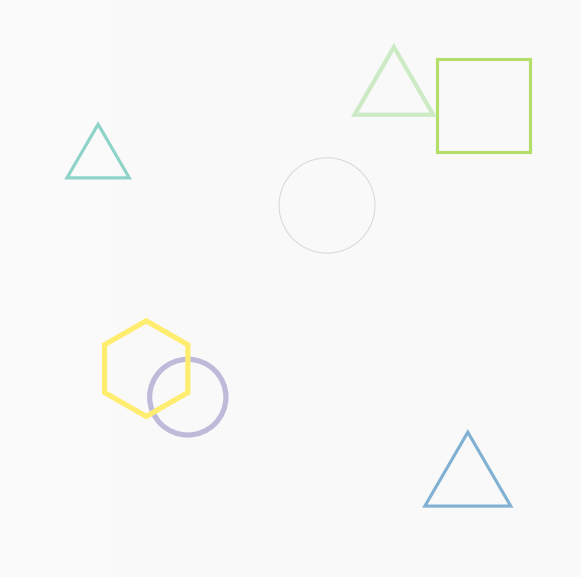[{"shape": "triangle", "thickness": 1.5, "radius": 0.31, "center": [0.169, 0.722]}, {"shape": "circle", "thickness": 2.5, "radius": 0.33, "center": [0.323, 0.311]}, {"shape": "triangle", "thickness": 1.5, "radius": 0.43, "center": [0.805, 0.165]}, {"shape": "square", "thickness": 1.5, "radius": 0.4, "center": [0.832, 0.817]}, {"shape": "circle", "thickness": 0.5, "radius": 0.41, "center": [0.563, 0.643]}, {"shape": "triangle", "thickness": 2, "radius": 0.39, "center": [0.678, 0.84]}, {"shape": "hexagon", "thickness": 2.5, "radius": 0.41, "center": [0.252, 0.361]}]